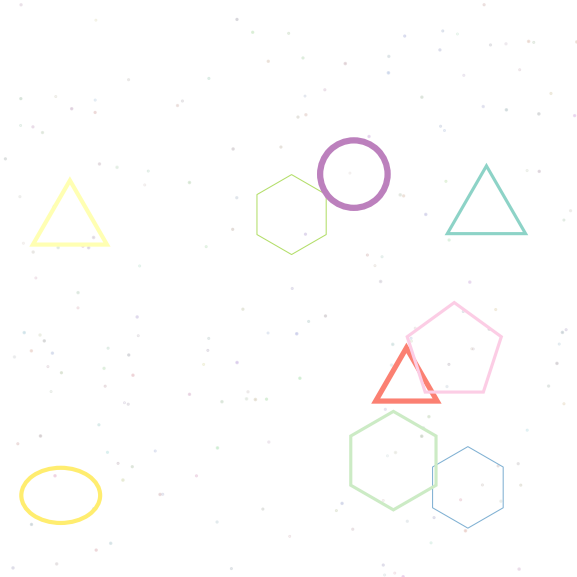[{"shape": "triangle", "thickness": 1.5, "radius": 0.39, "center": [0.842, 0.634]}, {"shape": "triangle", "thickness": 2, "radius": 0.37, "center": [0.121, 0.613]}, {"shape": "triangle", "thickness": 2.5, "radius": 0.31, "center": [0.704, 0.335]}, {"shape": "hexagon", "thickness": 0.5, "radius": 0.35, "center": [0.81, 0.155]}, {"shape": "hexagon", "thickness": 0.5, "radius": 0.35, "center": [0.505, 0.628]}, {"shape": "pentagon", "thickness": 1.5, "radius": 0.43, "center": [0.787, 0.39]}, {"shape": "circle", "thickness": 3, "radius": 0.29, "center": [0.613, 0.698]}, {"shape": "hexagon", "thickness": 1.5, "radius": 0.43, "center": [0.681, 0.202]}, {"shape": "oval", "thickness": 2, "radius": 0.34, "center": [0.105, 0.141]}]